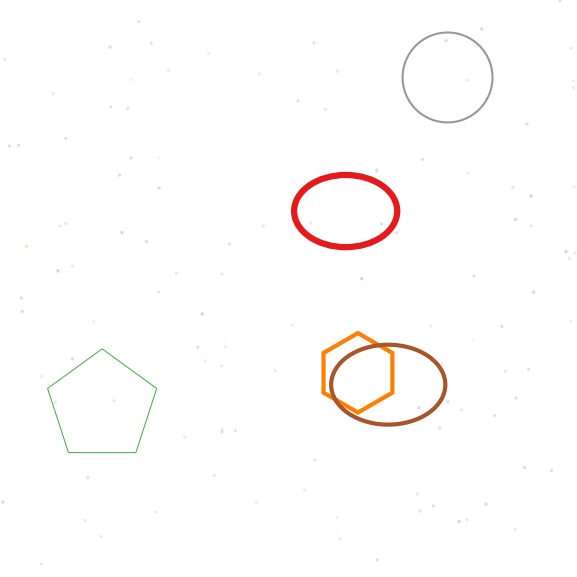[{"shape": "oval", "thickness": 3, "radius": 0.45, "center": [0.599, 0.634]}, {"shape": "pentagon", "thickness": 0.5, "radius": 0.5, "center": [0.177, 0.296]}, {"shape": "hexagon", "thickness": 2, "radius": 0.34, "center": [0.62, 0.354]}, {"shape": "oval", "thickness": 2, "radius": 0.49, "center": [0.672, 0.333]}, {"shape": "circle", "thickness": 1, "radius": 0.39, "center": [0.775, 0.865]}]